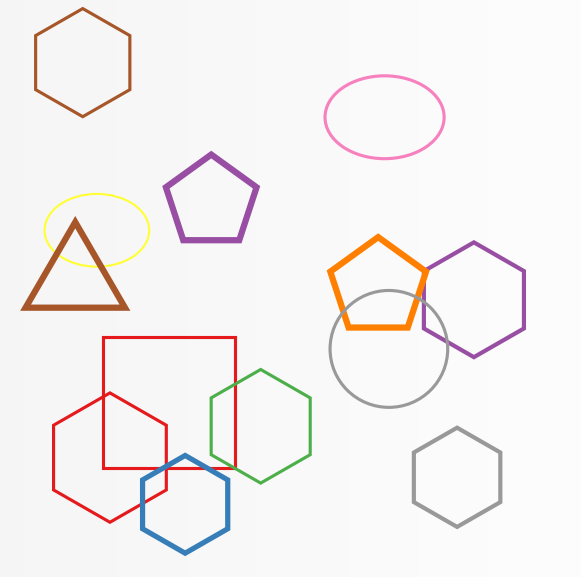[{"shape": "square", "thickness": 1.5, "radius": 0.57, "center": [0.291, 0.302]}, {"shape": "hexagon", "thickness": 1.5, "radius": 0.56, "center": [0.189, 0.207]}, {"shape": "hexagon", "thickness": 2.5, "radius": 0.42, "center": [0.319, 0.126]}, {"shape": "hexagon", "thickness": 1.5, "radius": 0.49, "center": [0.448, 0.261]}, {"shape": "pentagon", "thickness": 3, "radius": 0.41, "center": [0.363, 0.65]}, {"shape": "hexagon", "thickness": 2, "radius": 0.5, "center": [0.815, 0.48]}, {"shape": "pentagon", "thickness": 3, "radius": 0.43, "center": [0.651, 0.502]}, {"shape": "oval", "thickness": 1, "radius": 0.45, "center": [0.167, 0.6]}, {"shape": "triangle", "thickness": 3, "radius": 0.49, "center": [0.129, 0.516]}, {"shape": "hexagon", "thickness": 1.5, "radius": 0.47, "center": [0.142, 0.891]}, {"shape": "oval", "thickness": 1.5, "radius": 0.51, "center": [0.662, 0.796]}, {"shape": "hexagon", "thickness": 2, "radius": 0.43, "center": [0.786, 0.173]}, {"shape": "circle", "thickness": 1.5, "radius": 0.51, "center": [0.669, 0.395]}]